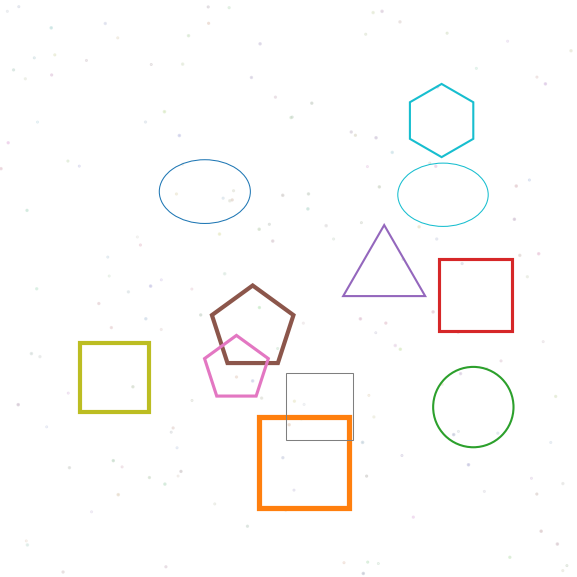[{"shape": "oval", "thickness": 0.5, "radius": 0.39, "center": [0.355, 0.667]}, {"shape": "square", "thickness": 2.5, "radius": 0.39, "center": [0.527, 0.198]}, {"shape": "circle", "thickness": 1, "radius": 0.35, "center": [0.82, 0.294]}, {"shape": "square", "thickness": 1.5, "radius": 0.31, "center": [0.823, 0.488]}, {"shape": "triangle", "thickness": 1, "radius": 0.41, "center": [0.665, 0.527]}, {"shape": "pentagon", "thickness": 2, "radius": 0.37, "center": [0.438, 0.431]}, {"shape": "pentagon", "thickness": 1.5, "radius": 0.29, "center": [0.409, 0.36]}, {"shape": "square", "thickness": 0.5, "radius": 0.29, "center": [0.553, 0.295]}, {"shape": "square", "thickness": 2, "radius": 0.3, "center": [0.198, 0.345]}, {"shape": "oval", "thickness": 0.5, "radius": 0.39, "center": [0.767, 0.662]}, {"shape": "hexagon", "thickness": 1, "radius": 0.32, "center": [0.765, 0.79]}]